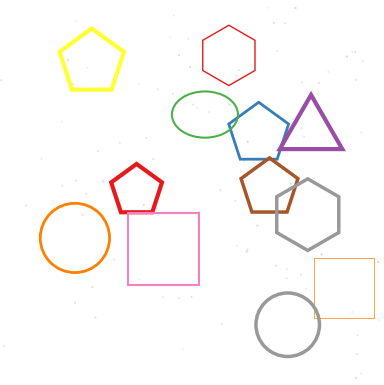[{"shape": "hexagon", "thickness": 1, "radius": 0.39, "center": [0.594, 0.856]}, {"shape": "pentagon", "thickness": 3, "radius": 0.35, "center": [0.355, 0.505]}, {"shape": "pentagon", "thickness": 2, "radius": 0.41, "center": [0.672, 0.653]}, {"shape": "oval", "thickness": 1.5, "radius": 0.43, "center": [0.532, 0.702]}, {"shape": "triangle", "thickness": 3, "radius": 0.47, "center": [0.808, 0.66]}, {"shape": "circle", "thickness": 2, "radius": 0.45, "center": [0.195, 0.382]}, {"shape": "square", "thickness": 0.5, "radius": 0.39, "center": [0.894, 0.253]}, {"shape": "pentagon", "thickness": 3, "radius": 0.44, "center": [0.238, 0.838]}, {"shape": "pentagon", "thickness": 2.5, "radius": 0.39, "center": [0.7, 0.512]}, {"shape": "square", "thickness": 1.5, "radius": 0.46, "center": [0.425, 0.353]}, {"shape": "hexagon", "thickness": 2.5, "radius": 0.47, "center": [0.799, 0.442]}, {"shape": "circle", "thickness": 2.5, "radius": 0.41, "center": [0.747, 0.157]}]